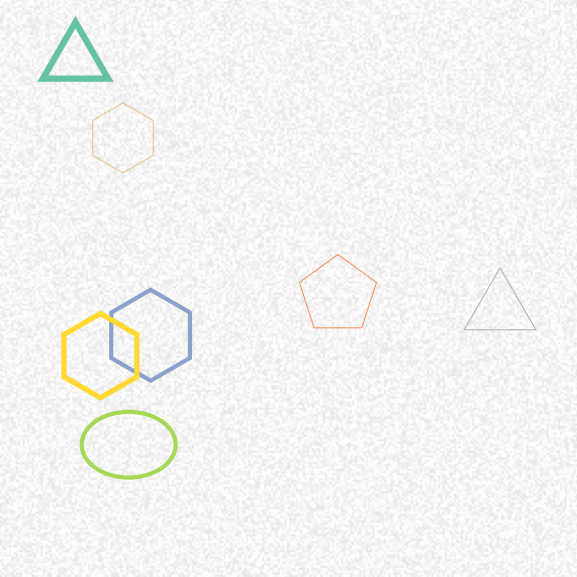[{"shape": "triangle", "thickness": 3, "radius": 0.33, "center": [0.131, 0.896]}, {"shape": "pentagon", "thickness": 0.5, "radius": 0.35, "center": [0.585, 0.488]}, {"shape": "hexagon", "thickness": 2, "radius": 0.39, "center": [0.261, 0.419]}, {"shape": "oval", "thickness": 2, "radius": 0.41, "center": [0.223, 0.229]}, {"shape": "hexagon", "thickness": 2.5, "radius": 0.36, "center": [0.174, 0.383]}, {"shape": "hexagon", "thickness": 0.5, "radius": 0.3, "center": [0.213, 0.76]}, {"shape": "triangle", "thickness": 0.5, "radius": 0.36, "center": [0.866, 0.464]}]